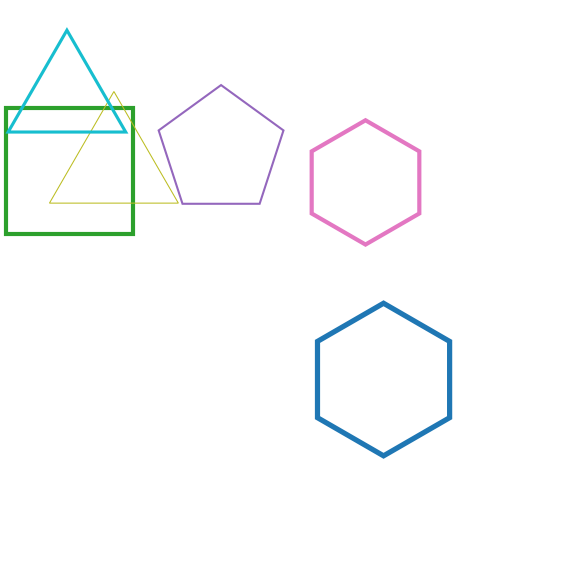[{"shape": "hexagon", "thickness": 2.5, "radius": 0.66, "center": [0.664, 0.342]}, {"shape": "square", "thickness": 2, "radius": 0.55, "center": [0.12, 0.703]}, {"shape": "pentagon", "thickness": 1, "radius": 0.57, "center": [0.383, 0.738]}, {"shape": "hexagon", "thickness": 2, "radius": 0.54, "center": [0.633, 0.683]}, {"shape": "triangle", "thickness": 0.5, "radius": 0.64, "center": [0.197, 0.712]}, {"shape": "triangle", "thickness": 1.5, "radius": 0.59, "center": [0.116, 0.829]}]